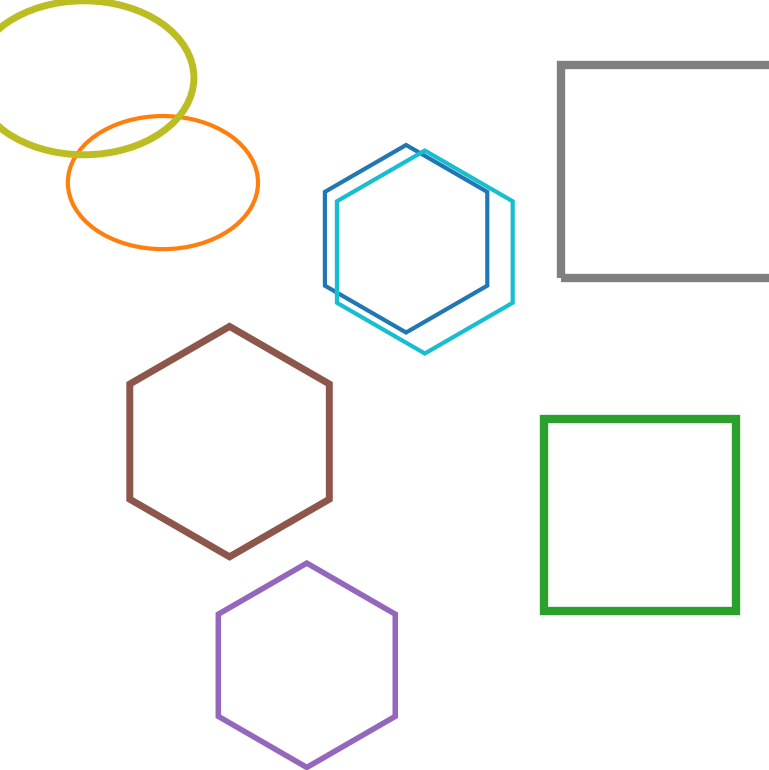[{"shape": "hexagon", "thickness": 1.5, "radius": 0.61, "center": [0.527, 0.69]}, {"shape": "oval", "thickness": 1.5, "radius": 0.62, "center": [0.212, 0.763]}, {"shape": "square", "thickness": 3, "radius": 0.62, "center": [0.831, 0.331]}, {"shape": "hexagon", "thickness": 2, "radius": 0.66, "center": [0.398, 0.136]}, {"shape": "hexagon", "thickness": 2.5, "radius": 0.75, "center": [0.298, 0.426]}, {"shape": "square", "thickness": 3, "radius": 0.69, "center": [0.867, 0.777]}, {"shape": "oval", "thickness": 2.5, "radius": 0.71, "center": [0.109, 0.899]}, {"shape": "hexagon", "thickness": 1.5, "radius": 0.66, "center": [0.552, 0.673]}]